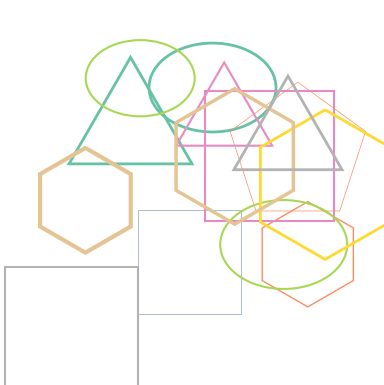[{"shape": "triangle", "thickness": 2, "radius": 0.92, "center": [0.339, 0.667]}, {"shape": "oval", "thickness": 2, "radius": 0.82, "center": [0.552, 0.773]}, {"shape": "pentagon", "thickness": 0.5, "radius": 0.92, "center": [0.774, 0.602]}, {"shape": "hexagon", "thickness": 1, "radius": 0.68, "center": [0.799, 0.34]}, {"shape": "square", "thickness": 0.5, "radius": 0.67, "center": [0.493, 0.319]}, {"shape": "square", "thickness": 1.5, "radius": 0.84, "center": [0.7, 0.595]}, {"shape": "triangle", "thickness": 1.5, "radius": 0.72, "center": [0.582, 0.694]}, {"shape": "oval", "thickness": 1.5, "radius": 0.82, "center": [0.737, 0.365]}, {"shape": "oval", "thickness": 1.5, "radius": 0.71, "center": [0.364, 0.797]}, {"shape": "hexagon", "thickness": 2, "radius": 0.97, "center": [0.845, 0.52]}, {"shape": "hexagon", "thickness": 3, "radius": 0.68, "center": [0.222, 0.48]}, {"shape": "hexagon", "thickness": 2.5, "radius": 0.88, "center": [0.61, 0.594]}, {"shape": "triangle", "thickness": 2, "radius": 0.81, "center": [0.748, 0.64]}, {"shape": "square", "thickness": 1.5, "radius": 0.86, "center": [0.185, 0.133]}]